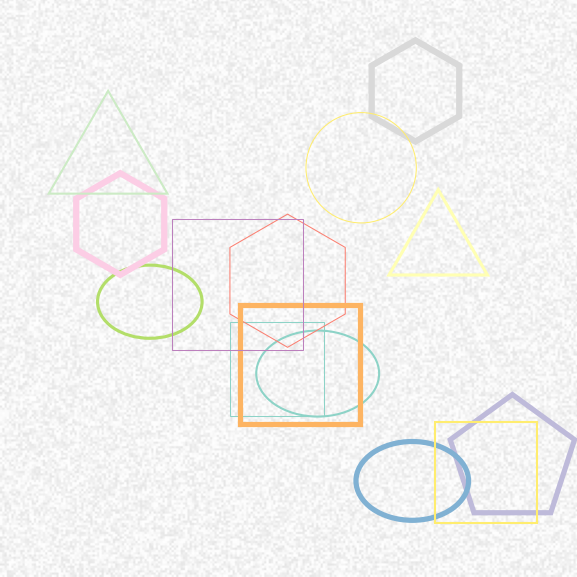[{"shape": "oval", "thickness": 1, "radius": 0.53, "center": [0.55, 0.352]}, {"shape": "square", "thickness": 0.5, "radius": 0.41, "center": [0.479, 0.36]}, {"shape": "triangle", "thickness": 1.5, "radius": 0.49, "center": [0.759, 0.572]}, {"shape": "pentagon", "thickness": 2.5, "radius": 0.57, "center": [0.887, 0.203]}, {"shape": "hexagon", "thickness": 0.5, "radius": 0.58, "center": [0.498, 0.513]}, {"shape": "oval", "thickness": 2.5, "radius": 0.49, "center": [0.714, 0.166]}, {"shape": "square", "thickness": 2.5, "radius": 0.52, "center": [0.52, 0.368]}, {"shape": "oval", "thickness": 1.5, "radius": 0.45, "center": [0.259, 0.477]}, {"shape": "hexagon", "thickness": 3, "radius": 0.44, "center": [0.208, 0.611]}, {"shape": "hexagon", "thickness": 3, "radius": 0.44, "center": [0.719, 0.842]}, {"shape": "square", "thickness": 0.5, "radius": 0.56, "center": [0.411, 0.506]}, {"shape": "triangle", "thickness": 1, "radius": 0.59, "center": [0.187, 0.723]}, {"shape": "circle", "thickness": 0.5, "radius": 0.48, "center": [0.625, 0.709]}, {"shape": "square", "thickness": 1, "radius": 0.44, "center": [0.842, 0.181]}]